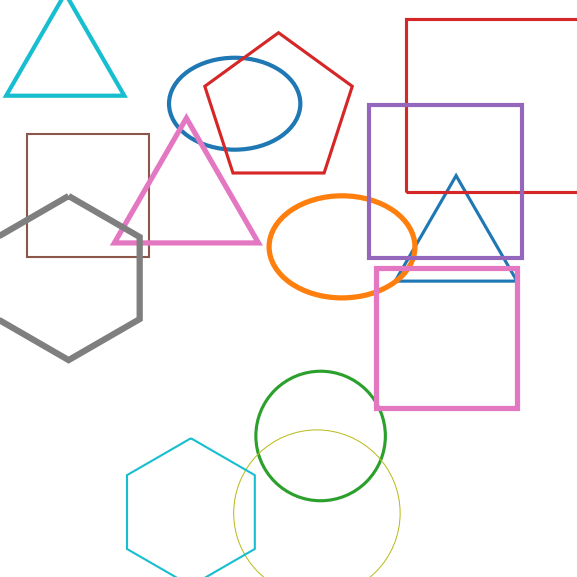[{"shape": "oval", "thickness": 2, "radius": 0.57, "center": [0.406, 0.82]}, {"shape": "triangle", "thickness": 1.5, "radius": 0.61, "center": [0.79, 0.573]}, {"shape": "oval", "thickness": 2.5, "radius": 0.63, "center": [0.592, 0.572]}, {"shape": "circle", "thickness": 1.5, "radius": 0.56, "center": [0.555, 0.244]}, {"shape": "pentagon", "thickness": 1.5, "radius": 0.67, "center": [0.482, 0.808]}, {"shape": "square", "thickness": 1.5, "radius": 0.75, "center": [0.853, 0.816]}, {"shape": "square", "thickness": 2, "radius": 0.66, "center": [0.772, 0.685]}, {"shape": "square", "thickness": 1, "radius": 0.53, "center": [0.152, 0.66]}, {"shape": "square", "thickness": 2.5, "radius": 0.61, "center": [0.773, 0.414]}, {"shape": "triangle", "thickness": 2.5, "radius": 0.72, "center": [0.323, 0.651]}, {"shape": "hexagon", "thickness": 3, "radius": 0.71, "center": [0.119, 0.518]}, {"shape": "circle", "thickness": 0.5, "radius": 0.72, "center": [0.549, 0.111]}, {"shape": "hexagon", "thickness": 1, "radius": 0.64, "center": [0.331, 0.112]}, {"shape": "triangle", "thickness": 2, "radius": 0.59, "center": [0.113, 0.892]}]